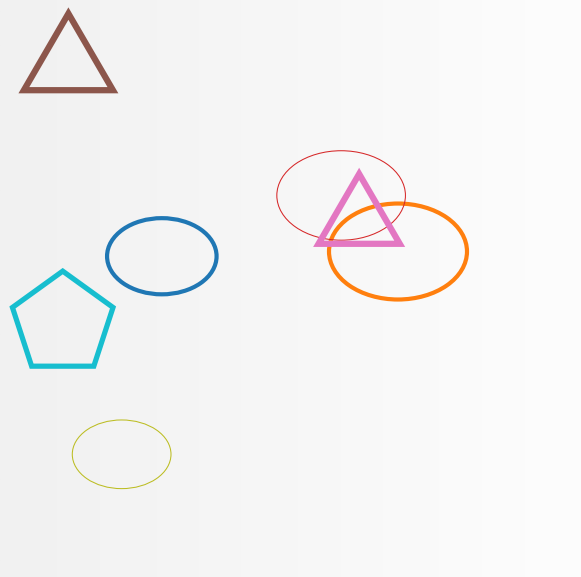[{"shape": "oval", "thickness": 2, "radius": 0.47, "center": [0.278, 0.555]}, {"shape": "oval", "thickness": 2, "radius": 0.59, "center": [0.685, 0.564]}, {"shape": "oval", "thickness": 0.5, "radius": 0.55, "center": [0.587, 0.661]}, {"shape": "triangle", "thickness": 3, "radius": 0.44, "center": [0.118, 0.887]}, {"shape": "triangle", "thickness": 3, "radius": 0.4, "center": [0.618, 0.617]}, {"shape": "oval", "thickness": 0.5, "radius": 0.42, "center": [0.209, 0.212]}, {"shape": "pentagon", "thickness": 2.5, "radius": 0.45, "center": [0.108, 0.439]}]